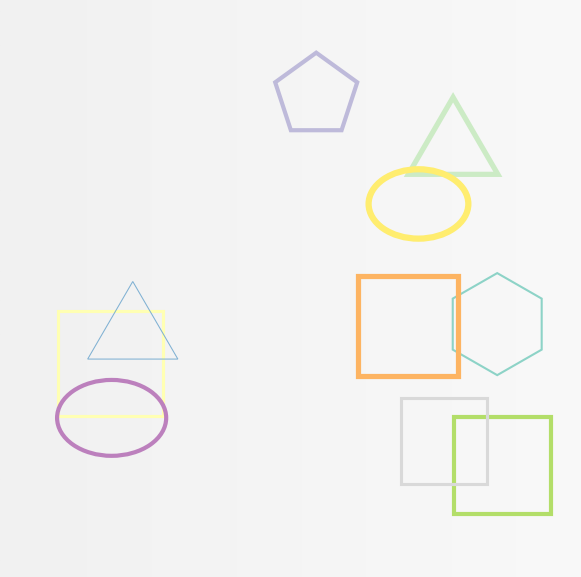[{"shape": "hexagon", "thickness": 1, "radius": 0.44, "center": [0.855, 0.438]}, {"shape": "square", "thickness": 1.5, "radius": 0.45, "center": [0.19, 0.369]}, {"shape": "pentagon", "thickness": 2, "radius": 0.37, "center": [0.544, 0.834]}, {"shape": "triangle", "thickness": 0.5, "radius": 0.45, "center": [0.228, 0.422]}, {"shape": "square", "thickness": 2.5, "radius": 0.43, "center": [0.702, 0.435]}, {"shape": "square", "thickness": 2, "radius": 0.42, "center": [0.864, 0.193]}, {"shape": "square", "thickness": 1.5, "radius": 0.37, "center": [0.764, 0.236]}, {"shape": "oval", "thickness": 2, "radius": 0.47, "center": [0.192, 0.276]}, {"shape": "triangle", "thickness": 2.5, "radius": 0.44, "center": [0.779, 0.742]}, {"shape": "oval", "thickness": 3, "radius": 0.43, "center": [0.72, 0.646]}]